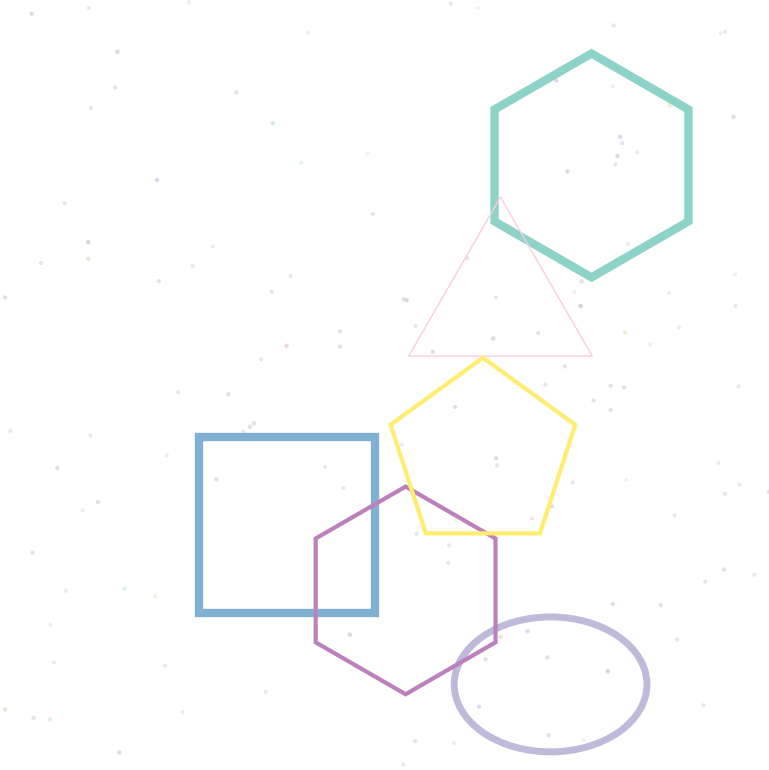[{"shape": "hexagon", "thickness": 3, "radius": 0.73, "center": [0.768, 0.785]}, {"shape": "oval", "thickness": 2.5, "radius": 0.63, "center": [0.715, 0.111]}, {"shape": "square", "thickness": 3, "radius": 0.57, "center": [0.373, 0.318]}, {"shape": "triangle", "thickness": 0.5, "radius": 0.69, "center": [0.65, 0.606]}, {"shape": "hexagon", "thickness": 1.5, "radius": 0.67, "center": [0.527, 0.233]}, {"shape": "pentagon", "thickness": 1.5, "radius": 0.63, "center": [0.627, 0.409]}]